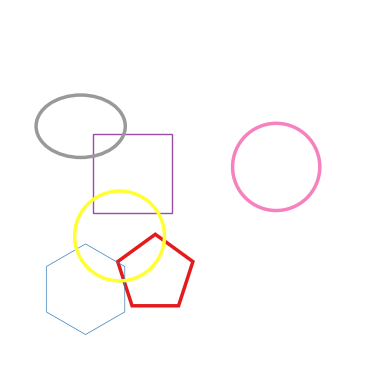[{"shape": "pentagon", "thickness": 2.5, "radius": 0.51, "center": [0.403, 0.289]}, {"shape": "hexagon", "thickness": 0.5, "radius": 0.59, "center": [0.222, 0.249]}, {"shape": "square", "thickness": 1, "radius": 0.51, "center": [0.344, 0.55]}, {"shape": "circle", "thickness": 2.5, "radius": 0.58, "center": [0.311, 0.387]}, {"shape": "circle", "thickness": 2.5, "radius": 0.57, "center": [0.717, 0.566]}, {"shape": "oval", "thickness": 2.5, "radius": 0.58, "center": [0.21, 0.672]}]